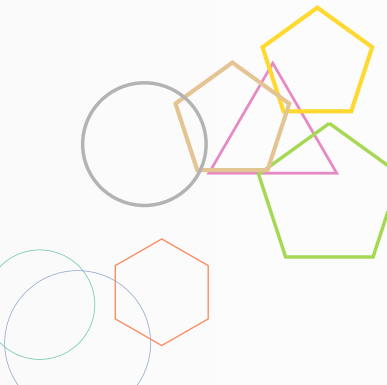[{"shape": "circle", "thickness": 0.5, "radius": 0.71, "center": [0.102, 0.209]}, {"shape": "hexagon", "thickness": 1, "radius": 0.69, "center": [0.417, 0.241]}, {"shape": "circle", "thickness": 0.5, "radius": 0.94, "center": [0.2, 0.109]}, {"shape": "triangle", "thickness": 2, "radius": 0.95, "center": [0.704, 0.645]}, {"shape": "pentagon", "thickness": 2.5, "radius": 0.96, "center": [0.85, 0.488]}, {"shape": "pentagon", "thickness": 3, "radius": 0.74, "center": [0.819, 0.831]}, {"shape": "pentagon", "thickness": 3, "radius": 0.77, "center": [0.6, 0.683]}, {"shape": "circle", "thickness": 2.5, "radius": 0.8, "center": [0.373, 0.626]}]